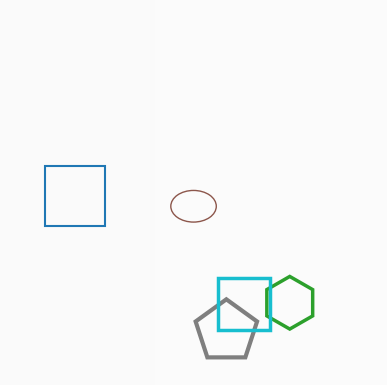[{"shape": "square", "thickness": 1.5, "radius": 0.39, "center": [0.194, 0.491]}, {"shape": "hexagon", "thickness": 2.5, "radius": 0.34, "center": [0.748, 0.214]}, {"shape": "oval", "thickness": 1, "radius": 0.29, "center": [0.499, 0.464]}, {"shape": "pentagon", "thickness": 3, "radius": 0.42, "center": [0.584, 0.139]}, {"shape": "square", "thickness": 2.5, "radius": 0.34, "center": [0.629, 0.211]}]